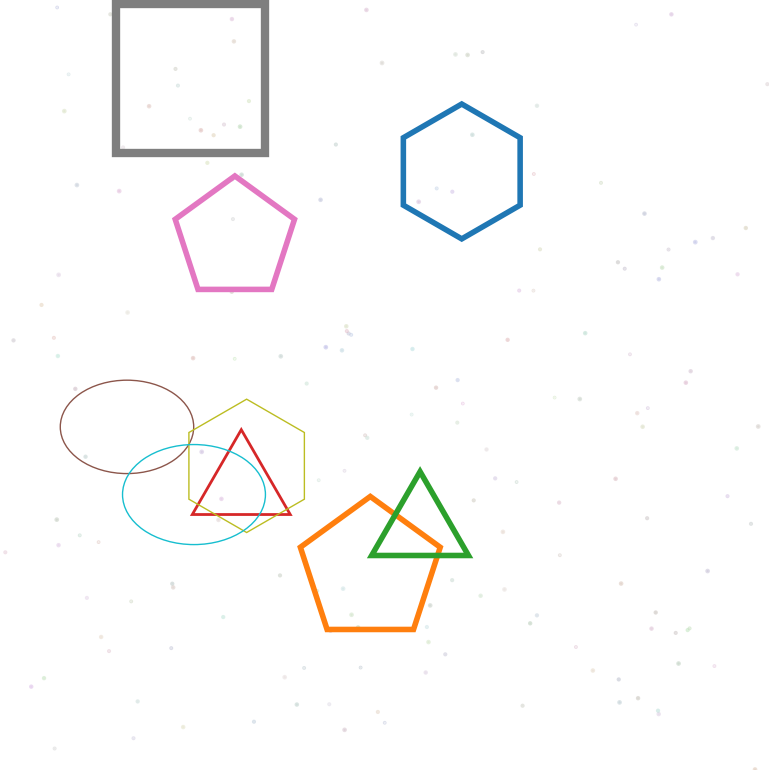[{"shape": "hexagon", "thickness": 2, "radius": 0.44, "center": [0.6, 0.777]}, {"shape": "pentagon", "thickness": 2, "radius": 0.48, "center": [0.481, 0.26]}, {"shape": "triangle", "thickness": 2, "radius": 0.36, "center": [0.546, 0.315]}, {"shape": "triangle", "thickness": 1, "radius": 0.37, "center": [0.313, 0.369]}, {"shape": "oval", "thickness": 0.5, "radius": 0.43, "center": [0.165, 0.446]}, {"shape": "pentagon", "thickness": 2, "radius": 0.41, "center": [0.305, 0.69]}, {"shape": "square", "thickness": 3, "radius": 0.48, "center": [0.247, 0.898]}, {"shape": "hexagon", "thickness": 0.5, "radius": 0.43, "center": [0.32, 0.395]}, {"shape": "oval", "thickness": 0.5, "radius": 0.46, "center": [0.252, 0.358]}]